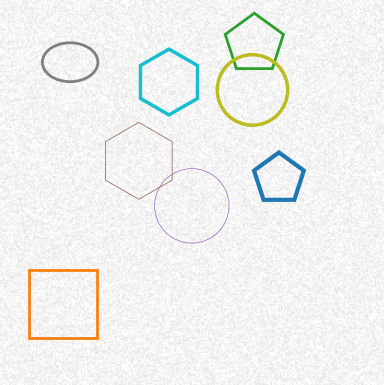[{"shape": "pentagon", "thickness": 3, "radius": 0.34, "center": [0.725, 0.536]}, {"shape": "square", "thickness": 2, "radius": 0.44, "center": [0.163, 0.21]}, {"shape": "pentagon", "thickness": 2, "radius": 0.4, "center": [0.661, 0.886]}, {"shape": "circle", "thickness": 0.5, "radius": 0.48, "center": [0.498, 0.465]}, {"shape": "hexagon", "thickness": 0.5, "radius": 0.5, "center": [0.361, 0.582]}, {"shape": "oval", "thickness": 2, "radius": 0.36, "center": [0.182, 0.838]}, {"shape": "circle", "thickness": 2.5, "radius": 0.46, "center": [0.656, 0.766]}, {"shape": "hexagon", "thickness": 2.5, "radius": 0.43, "center": [0.439, 0.787]}]